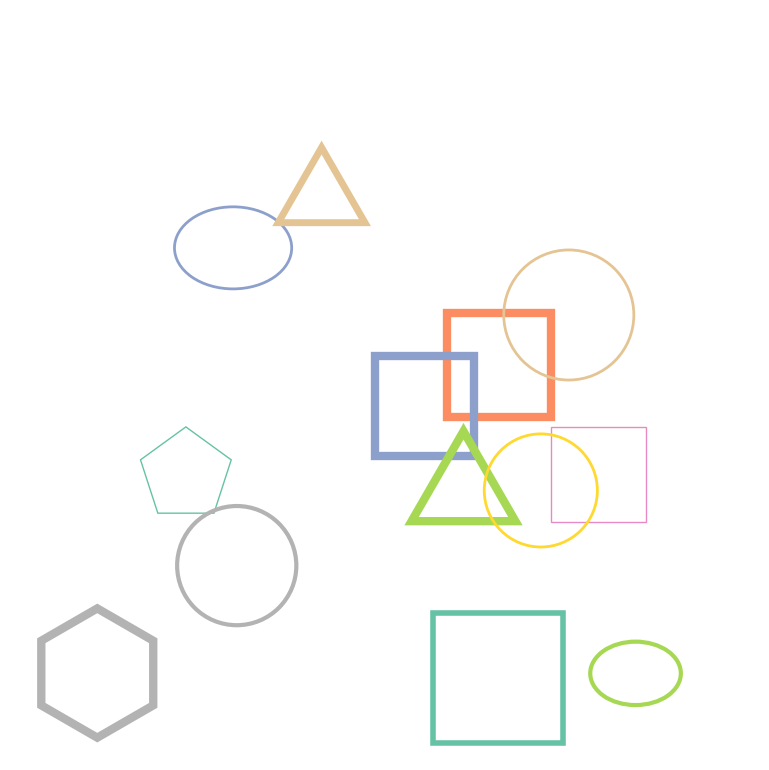[{"shape": "pentagon", "thickness": 0.5, "radius": 0.31, "center": [0.241, 0.384]}, {"shape": "square", "thickness": 2, "radius": 0.42, "center": [0.647, 0.119]}, {"shape": "square", "thickness": 3, "radius": 0.34, "center": [0.648, 0.526]}, {"shape": "square", "thickness": 3, "radius": 0.32, "center": [0.551, 0.473]}, {"shape": "oval", "thickness": 1, "radius": 0.38, "center": [0.303, 0.678]}, {"shape": "square", "thickness": 0.5, "radius": 0.31, "center": [0.778, 0.384]}, {"shape": "triangle", "thickness": 3, "radius": 0.39, "center": [0.602, 0.362]}, {"shape": "oval", "thickness": 1.5, "radius": 0.29, "center": [0.825, 0.126]}, {"shape": "circle", "thickness": 1, "radius": 0.37, "center": [0.702, 0.363]}, {"shape": "circle", "thickness": 1, "radius": 0.42, "center": [0.739, 0.591]}, {"shape": "triangle", "thickness": 2.5, "radius": 0.33, "center": [0.418, 0.743]}, {"shape": "hexagon", "thickness": 3, "radius": 0.42, "center": [0.126, 0.126]}, {"shape": "circle", "thickness": 1.5, "radius": 0.39, "center": [0.307, 0.265]}]